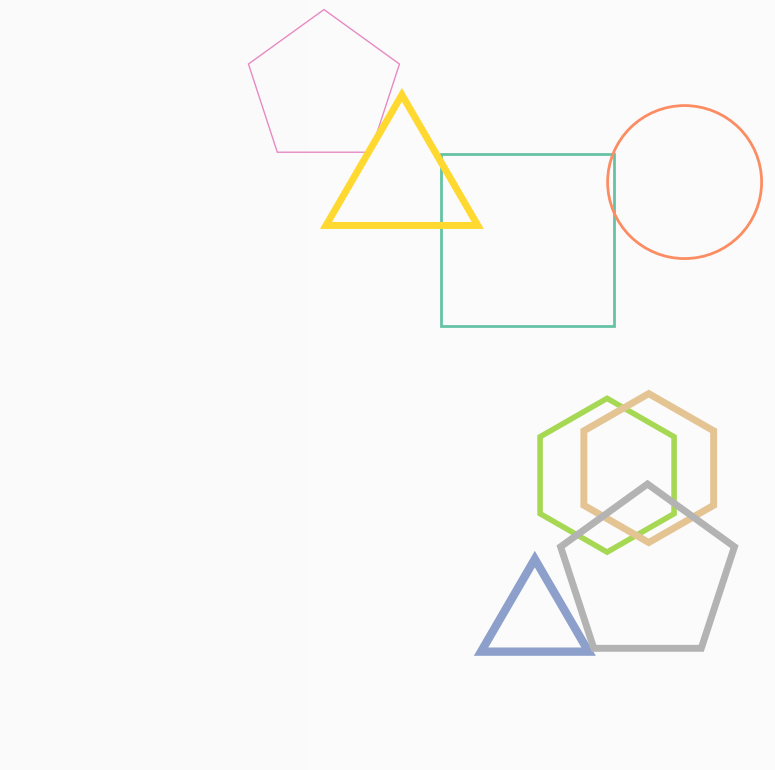[{"shape": "square", "thickness": 1, "radius": 0.56, "center": [0.681, 0.688]}, {"shape": "circle", "thickness": 1, "radius": 0.5, "center": [0.883, 0.764]}, {"shape": "triangle", "thickness": 3, "radius": 0.4, "center": [0.69, 0.194]}, {"shape": "pentagon", "thickness": 0.5, "radius": 0.51, "center": [0.418, 0.885]}, {"shape": "hexagon", "thickness": 2, "radius": 0.5, "center": [0.783, 0.383]}, {"shape": "triangle", "thickness": 2.5, "radius": 0.57, "center": [0.519, 0.764]}, {"shape": "hexagon", "thickness": 2.5, "radius": 0.48, "center": [0.837, 0.392]}, {"shape": "pentagon", "thickness": 2.5, "radius": 0.59, "center": [0.836, 0.253]}]